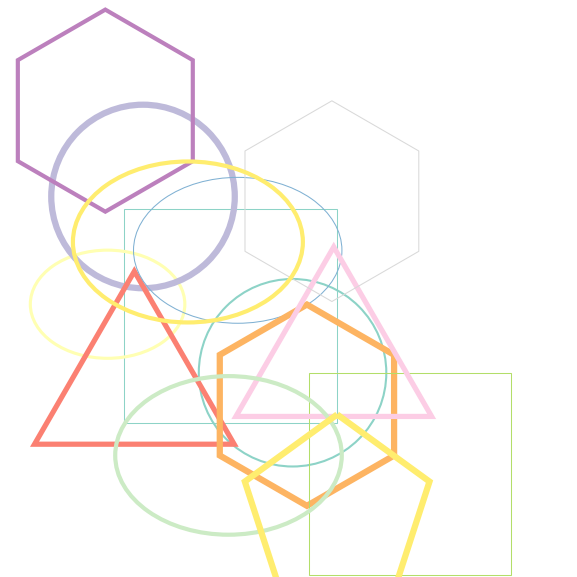[{"shape": "circle", "thickness": 1, "radius": 0.81, "center": [0.507, 0.354]}, {"shape": "square", "thickness": 0.5, "radius": 0.92, "center": [0.399, 0.452]}, {"shape": "oval", "thickness": 1.5, "radius": 0.67, "center": [0.186, 0.472]}, {"shape": "circle", "thickness": 3, "radius": 0.79, "center": [0.248, 0.659]}, {"shape": "triangle", "thickness": 2.5, "radius": 1.0, "center": [0.233, 0.33]}, {"shape": "oval", "thickness": 0.5, "radius": 0.9, "center": [0.412, 0.566]}, {"shape": "hexagon", "thickness": 3, "radius": 0.87, "center": [0.531, 0.298]}, {"shape": "square", "thickness": 0.5, "radius": 0.87, "center": [0.71, 0.178]}, {"shape": "triangle", "thickness": 2.5, "radius": 0.98, "center": [0.578, 0.376]}, {"shape": "hexagon", "thickness": 0.5, "radius": 0.87, "center": [0.575, 0.651]}, {"shape": "hexagon", "thickness": 2, "radius": 0.87, "center": [0.182, 0.808]}, {"shape": "oval", "thickness": 2, "radius": 0.98, "center": [0.396, 0.211]}, {"shape": "pentagon", "thickness": 3, "radius": 0.84, "center": [0.584, 0.113]}, {"shape": "oval", "thickness": 2, "radius": 1.0, "center": [0.325, 0.58]}]